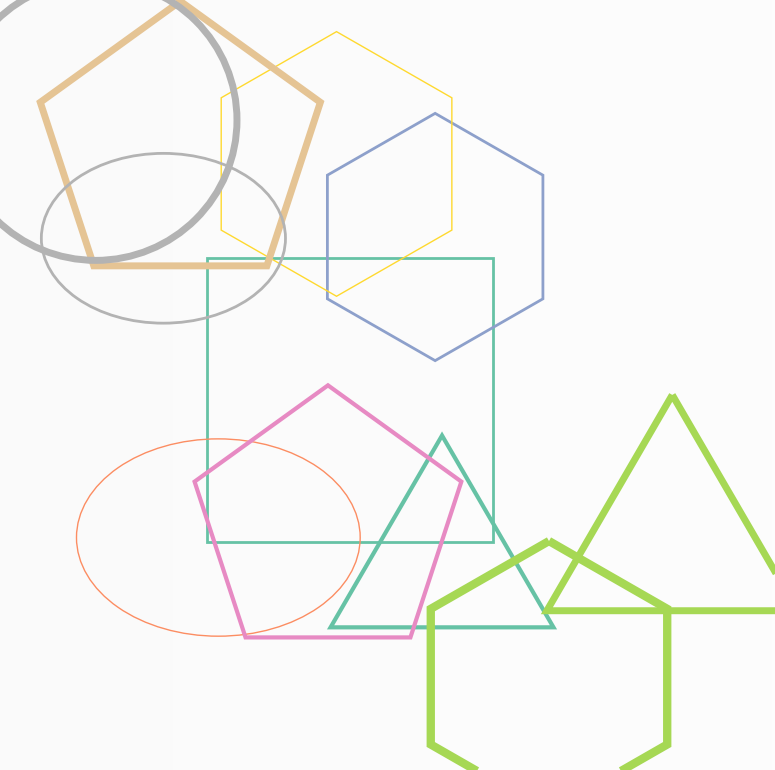[{"shape": "triangle", "thickness": 1.5, "radius": 0.83, "center": [0.57, 0.268]}, {"shape": "square", "thickness": 1, "radius": 0.92, "center": [0.452, 0.48]}, {"shape": "oval", "thickness": 0.5, "radius": 0.92, "center": [0.282, 0.302]}, {"shape": "hexagon", "thickness": 1, "radius": 0.8, "center": [0.561, 0.692]}, {"shape": "pentagon", "thickness": 1.5, "radius": 0.9, "center": [0.423, 0.319]}, {"shape": "hexagon", "thickness": 3, "radius": 0.88, "center": [0.708, 0.121]}, {"shape": "triangle", "thickness": 2.5, "radius": 0.93, "center": [0.867, 0.3]}, {"shape": "hexagon", "thickness": 0.5, "radius": 0.86, "center": [0.434, 0.787]}, {"shape": "pentagon", "thickness": 2.5, "radius": 0.95, "center": [0.233, 0.808]}, {"shape": "circle", "thickness": 2.5, "radius": 0.91, "center": [0.124, 0.844]}, {"shape": "oval", "thickness": 1, "radius": 0.79, "center": [0.211, 0.691]}]